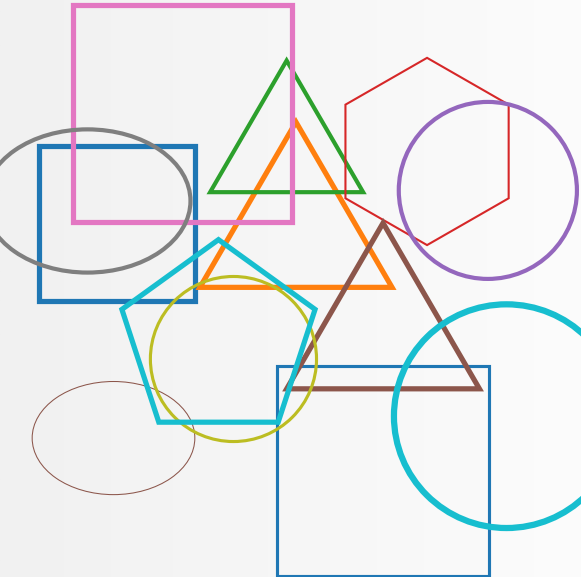[{"shape": "square", "thickness": 1.5, "radius": 0.91, "center": [0.659, 0.183]}, {"shape": "square", "thickness": 2.5, "radius": 0.67, "center": [0.202, 0.612]}, {"shape": "triangle", "thickness": 2.5, "radius": 0.95, "center": [0.509, 0.597]}, {"shape": "triangle", "thickness": 2, "radius": 0.76, "center": [0.493, 0.742]}, {"shape": "hexagon", "thickness": 1, "radius": 0.81, "center": [0.735, 0.737]}, {"shape": "circle", "thickness": 2, "radius": 0.77, "center": [0.839, 0.669]}, {"shape": "oval", "thickness": 0.5, "radius": 0.7, "center": [0.195, 0.241]}, {"shape": "triangle", "thickness": 2.5, "radius": 0.96, "center": [0.659, 0.422]}, {"shape": "square", "thickness": 2.5, "radius": 0.94, "center": [0.315, 0.802]}, {"shape": "oval", "thickness": 2, "radius": 0.89, "center": [0.151, 0.651]}, {"shape": "circle", "thickness": 1.5, "radius": 0.71, "center": [0.402, 0.377]}, {"shape": "circle", "thickness": 3, "radius": 0.97, "center": [0.871, 0.278]}, {"shape": "pentagon", "thickness": 2.5, "radius": 0.87, "center": [0.376, 0.409]}]